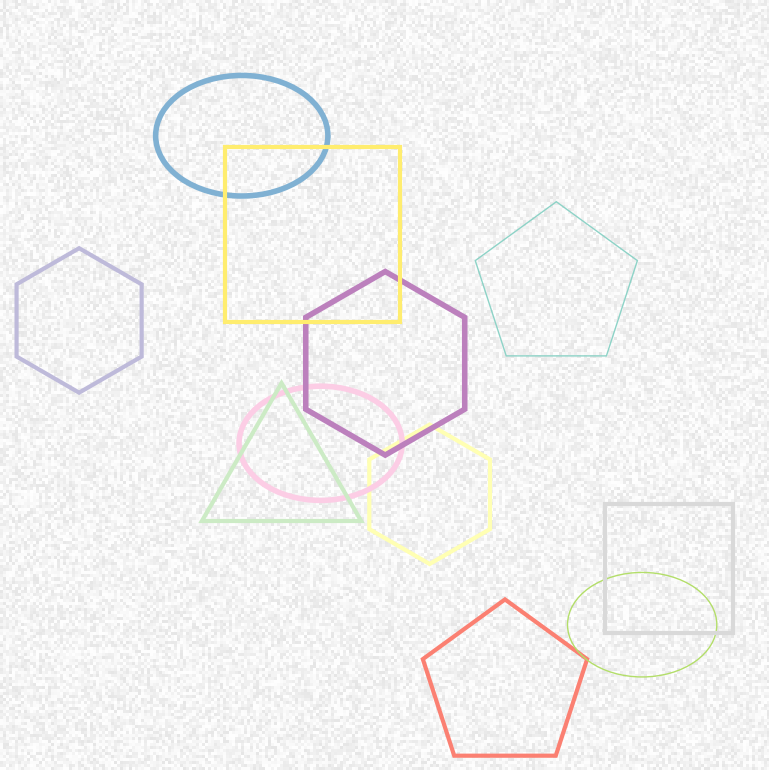[{"shape": "pentagon", "thickness": 0.5, "radius": 0.55, "center": [0.722, 0.627]}, {"shape": "hexagon", "thickness": 1.5, "radius": 0.45, "center": [0.558, 0.358]}, {"shape": "hexagon", "thickness": 1.5, "radius": 0.47, "center": [0.103, 0.584]}, {"shape": "pentagon", "thickness": 1.5, "radius": 0.56, "center": [0.656, 0.109]}, {"shape": "oval", "thickness": 2, "radius": 0.56, "center": [0.314, 0.824]}, {"shape": "oval", "thickness": 0.5, "radius": 0.48, "center": [0.834, 0.189]}, {"shape": "oval", "thickness": 2, "radius": 0.53, "center": [0.416, 0.424]}, {"shape": "square", "thickness": 1.5, "radius": 0.42, "center": [0.869, 0.262]}, {"shape": "hexagon", "thickness": 2, "radius": 0.6, "center": [0.5, 0.528]}, {"shape": "triangle", "thickness": 1.5, "radius": 0.6, "center": [0.366, 0.383]}, {"shape": "square", "thickness": 1.5, "radius": 0.57, "center": [0.406, 0.696]}]